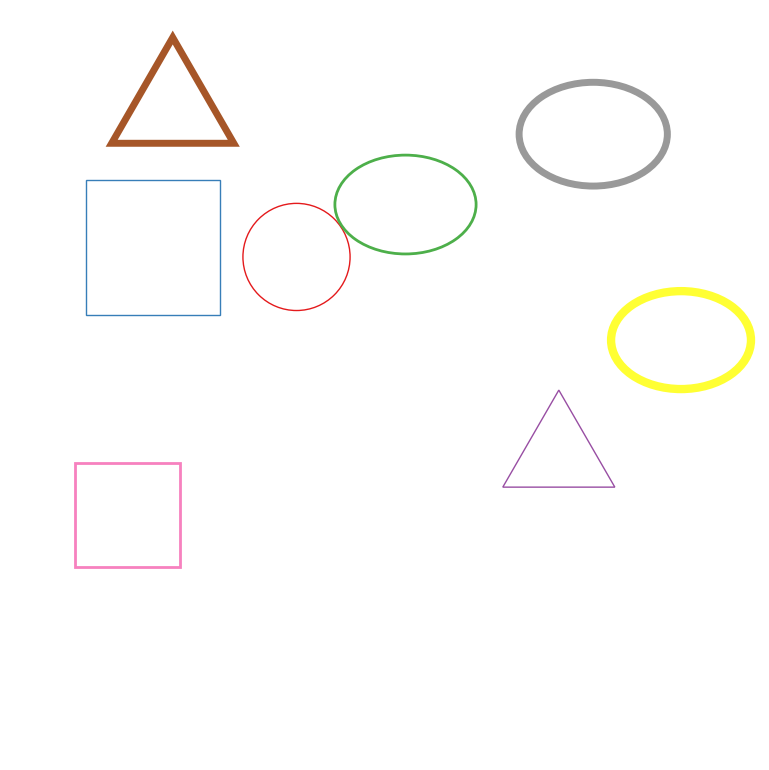[{"shape": "circle", "thickness": 0.5, "radius": 0.35, "center": [0.385, 0.666]}, {"shape": "square", "thickness": 0.5, "radius": 0.44, "center": [0.199, 0.679]}, {"shape": "oval", "thickness": 1, "radius": 0.46, "center": [0.527, 0.734]}, {"shape": "triangle", "thickness": 0.5, "radius": 0.42, "center": [0.726, 0.409]}, {"shape": "oval", "thickness": 3, "radius": 0.45, "center": [0.884, 0.558]}, {"shape": "triangle", "thickness": 2.5, "radius": 0.46, "center": [0.224, 0.86]}, {"shape": "square", "thickness": 1, "radius": 0.34, "center": [0.165, 0.331]}, {"shape": "oval", "thickness": 2.5, "radius": 0.48, "center": [0.77, 0.826]}]